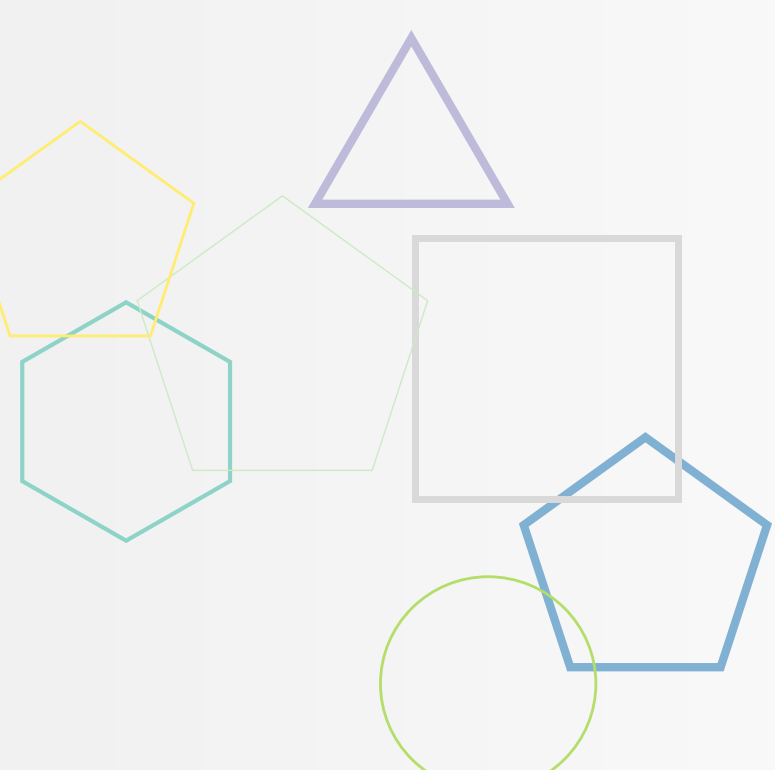[{"shape": "hexagon", "thickness": 1.5, "radius": 0.77, "center": [0.163, 0.453]}, {"shape": "triangle", "thickness": 3, "radius": 0.72, "center": [0.531, 0.807]}, {"shape": "pentagon", "thickness": 3, "radius": 0.83, "center": [0.833, 0.267]}, {"shape": "circle", "thickness": 1, "radius": 0.69, "center": [0.63, 0.112]}, {"shape": "square", "thickness": 2.5, "radius": 0.85, "center": [0.705, 0.521]}, {"shape": "pentagon", "thickness": 0.5, "radius": 0.99, "center": [0.364, 0.549]}, {"shape": "pentagon", "thickness": 1, "radius": 0.77, "center": [0.104, 0.688]}]